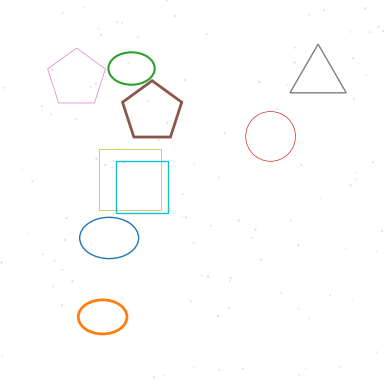[{"shape": "oval", "thickness": 1, "radius": 0.38, "center": [0.284, 0.382]}, {"shape": "oval", "thickness": 2, "radius": 0.32, "center": [0.267, 0.177]}, {"shape": "oval", "thickness": 1.5, "radius": 0.3, "center": [0.342, 0.822]}, {"shape": "circle", "thickness": 0.5, "radius": 0.32, "center": [0.703, 0.646]}, {"shape": "pentagon", "thickness": 2, "radius": 0.4, "center": [0.395, 0.709]}, {"shape": "pentagon", "thickness": 0.5, "radius": 0.39, "center": [0.199, 0.796]}, {"shape": "triangle", "thickness": 1, "radius": 0.42, "center": [0.826, 0.801]}, {"shape": "square", "thickness": 0.5, "radius": 0.4, "center": [0.337, 0.534]}, {"shape": "square", "thickness": 1, "radius": 0.34, "center": [0.369, 0.514]}]